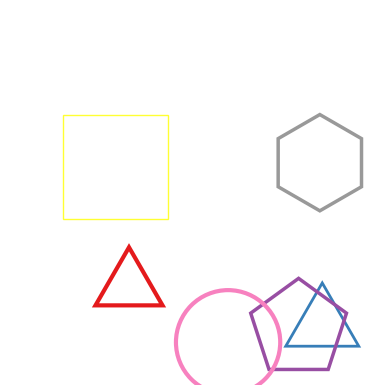[{"shape": "triangle", "thickness": 3, "radius": 0.5, "center": [0.335, 0.257]}, {"shape": "triangle", "thickness": 2, "radius": 0.55, "center": [0.837, 0.156]}, {"shape": "pentagon", "thickness": 2.5, "radius": 0.65, "center": [0.776, 0.146]}, {"shape": "square", "thickness": 1, "radius": 0.68, "center": [0.3, 0.566]}, {"shape": "circle", "thickness": 3, "radius": 0.68, "center": [0.592, 0.111]}, {"shape": "hexagon", "thickness": 2.5, "radius": 0.62, "center": [0.831, 0.577]}]